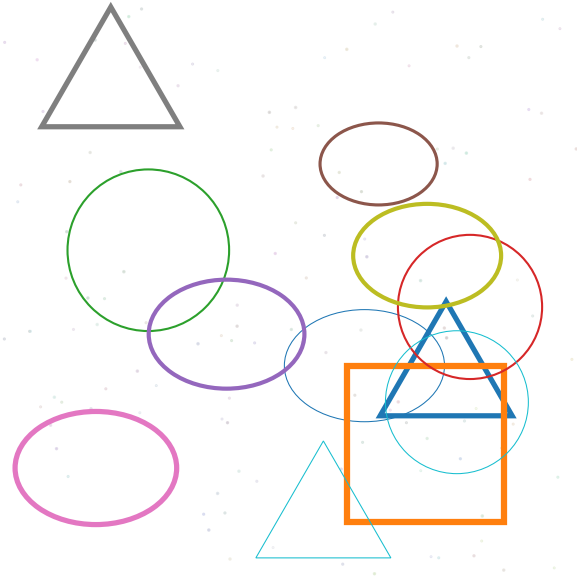[{"shape": "oval", "thickness": 0.5, "radius": 0.69, "center": [0.631, 0.366]}, {"shape": "triangle", "thickness": 2.5, "radius": 0.66, "center": [0.773, 0.345]}, {"shape": "square", "thickness": 3, "radius": 0.68, "center": [0.737, 0.231]}, {"shape": "circle", "thickness": 1, "radius": 0.7, "center": [0.257, 0.566]}, {"shape": "circle", "thickness": 1, "radius": 0.62, "center": [0.814, 0.468]}, {"shape": "oval", "thickness": 2, "radius": 0.67, "center": [0.392, 0.421]}, {"shape": "oval", "thickness": 1.5, "radius": 0.51, "center": [0.656, 0.715]}, {"shape": "oval", "thickness": 2.5, "radius": 0.7, "center": [0.166, 0.189]}, {"shape": "triangle", "thickness": 2.5, "radius": 0.69, "center": [0.192, 0.849]}, {"shape": "oval", "thickness": 2, "radius": 0.64, "center": [0.74, 0.556]}, {"shape": "triangle", "thickness": 0.5, "radius": 0.67, "center": [0.56, 0.101]}, {"shape": "circle", "thickness": 0.5, "radius": 0.62, "center": [0.791, 0.303]}]